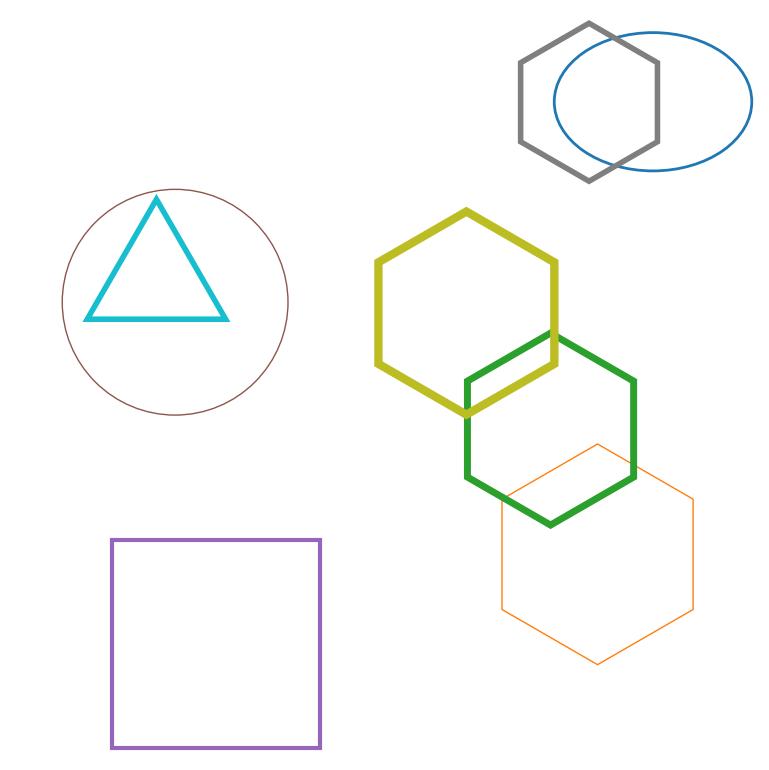[{"shape": "oval", "thickness": 1, "radius": 0.64, "center": [0.848, 0.868]}, {"shape": "hexagon", "thickness": 0.5, "radius": 0.72, "center": [0.776, 0.28]}, {"shape": "hexagon", "thickness": 2.5, "radius": 0.62, "center": [0.715, 0.443]}, {"shape": "square", "thickness": 1.5, "radius": 0.67, "center": [0.281, 0.163]}, {"shape": "circle", "thickness": 0.5, "radius": 0.73, "center": [0.227, 0.608]}, {"shape": "hexagon", "thickness": 2, "radius": 0.51, "center": [0.765, 0.867]}, {"shape": "hexagon", "thickness": 3, "radius": 0.66, "center": [0.606, 0.593]}, {"shape": "triangle", "thickness": 2, "radius": 0.52, "center": [0.203, 0.637]}]